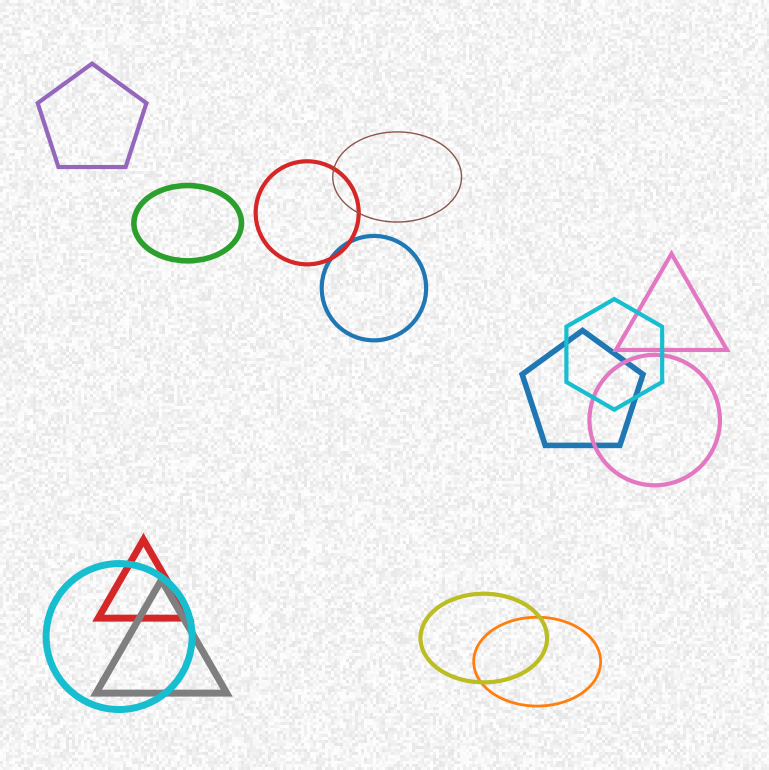[{"shape": "circle", "thickness": 1.5, "radius": 0.34, "center": [0.486, 0.626]}, {"shape": "pentagon", "thickness": 2, "radius": 0.41, "center": [0.757, 0.488]}, {"shape": "oval", "thickness": 1, "radius": 0.41, "center": [0.698, 0.141]}, {"shape": "oval", "thickness": 2, "radius": 0.35, "center": [0.244, 0.71]}, {"shape": "triangle", "thickness": 2.5, "radius": 0.34, "center": [0.186, 0.231]}, {"shape": "circle", "thickness": 1.5, "radius": 0.33, "center": [0.399, 0.724]}, {"shape": "pentagon", "thickness": 1.5, "radius": 0.37, "center": [0.12, 0.843]}, {"shape": "oval", "thickness": 0.5, "radius": 0.42, "center": [0.516, 0.77]}, {"shape": "circle", "thickness": 1.5, "radius": 0.42, "center": [0.85, 0.454]}, {"shape": "triangle", "thickness": 1.5, "radius": 0.42, "center": [0.872, 0.587]}, {"shape": "triangle", "thickness": 2.5, "radius": 0.49, "center": [0.21, 0.149]}, {"shape": "oval", "thickness": 1.5, "radius": 0.41, "center": [0.628, 0.171]}, {"shape": "hexagon", "thickness": 1.5, "radius": 0.36, "center": [0.798, 0.54]}, {"shape": "circle", "thickness": 2.5, "radius": 0.47, "center": [0.155, 0.173]}]